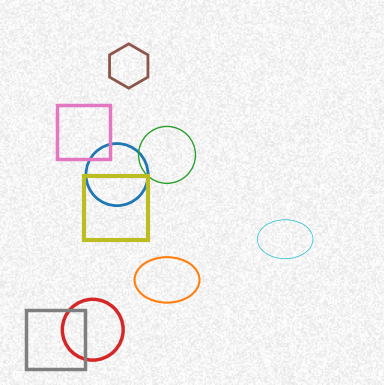[{"shape": "circle", "thickness": 2, "radius": 0.4, "center": [0.304, 0.546]}, {"shape": "oval", "thickness": 1.5, "radius": 0.42, "center": [0.434, 0.273]}, {"shape": "circle", "thickness": 1, "radius": 0.37, "center": [0.434, 0.598]}, {"shape": "circle", "thickness": 2.5, "radius": 0.39, "center": [0.241, 0.144]}, {"shape": "hexagon", "thickness": 2, "radius": 0.29, "center": [0.334, 0.829]}, {"shape": "square", "thickness": 2.5, "radius": 0.35, "center": [0.217, 0.657]}, {"shape": "square", "thickness": 2.5, "radius": 0.38, "center": [0.145, 0.119]}, {"shape": "square", "thickness": 3, "radius": 0.42, "center": [0.301, 0.46]}, {"shape": "oval", "thickness": 0.5, "radius": 0.36, "center": [0.741, 0.379]}]